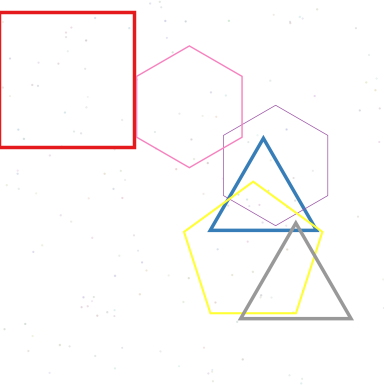[{"shape": "square", "thickness": 2.5, "radius": 0.88, "center": [0.174, 0.793]}, {"shape": "triangle", "thickness": 2.5, "radius": 0.8, "center": [0.684, 0.481]}, {"shape": "hexagon", "thickness": 0.5, "radius": 0.78, "center": [0.716, 0.57]}, {"shape": "pentagon", "thickness": 1.5, "radius": 0.94, "center": [0.658, 0.339]}, {"shape": "hexagon", "thickness": 1, "radius": 0.79, "center": [0.492, 0.723]}, {"shape": "triangle", "thickness": 2.5, "radius": 0.83, "center": [0.768, 0.255]}]